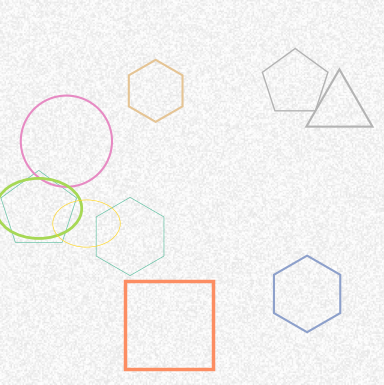[{"shape": "hexagon", "thickness": 0.5, "radius": 0.51, "center": [0.338, 0.386]}, {"shape": "pentagon", "thickness": 0.5, "radius": 0.52, "center": [0.101, 0.454]}, {"shape": "square", "thickness": 2.5, "radius": 0.57, "center": [0.438, 0.155]}, {"shape": "hexagon", "thickness": 1.5, "radius": 0.5, "center": [0.798, 0.237]}, {"shape": "circle", "thickness": 1.5, "radius": 0.59, "center": [0.172, 0.633]}, {"shape": "oval", "thickness": 2, "radius": 0.56, "center": [0.101, 0.459]}, {"shape": "oval", "thickness": 0.5, "radius": 0.44, "center": [0.225, 0.419]}, {"shape": "hexagon", "thickness": 1.5, "radius": 0.4, "center": [0.404, 0.764]}, {"shape": "triangle", "thickness": 1.5, "radius": 0.5, "center": [0.882, 0.721]}, {"shape": "pentagon", "thickness": 1, "radius": 0.45, "center": [0.767, 0.785]}]